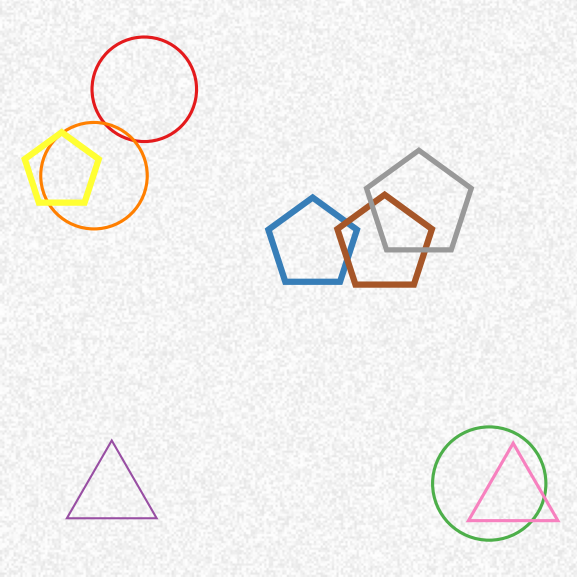[{"shape": "circle", "thickness": 1.5, "radius": 0.45, "center": [0.25, 0.845]}, {"shape": "pentagon", "thickness": 3, "radius": 0.4, "center": [0.541, 0.576]}, {"shape": "circle", "thickness": 1.5, "radius": 0.49, "center": [0.847, 0.162]}, {"shape": "triangle", "thickness": 1, "radius": 0.45, "center": [0.194, 0.147]}, {"shape": "circle", "thickness": 1.5, "radius": 0.46, "center": [0.163, 0.695]}, {"shape": "pentagon", "thickness": 3, "radius": 0.34, "center": [0.107, 0.703]}, {"shape": "pentagon", "thickness": 3, "radius": 0.43, "center": [0.666, 0.576]}, {"shape": "triangle", "thickness": 1.5, "radius": 0.45, "center": [0.889, 0.142]}, {"shape": "pentagon", "thickness": 2.5, "radius": 0.48, "center": [0.725, 0.644]}]